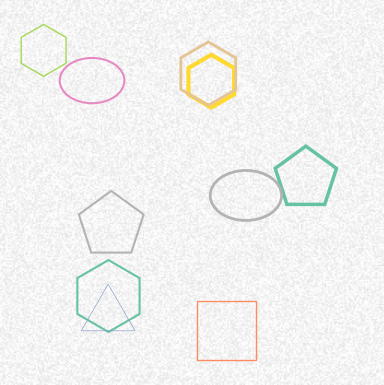[{"shape": "pentagon", "thickness": 2.5, "radius": 0.42, "center": [0.794, 0.537]}, {"shape": "hexagon", "thickness": 1.5, "radius": 0.47, "center": [0.282, 0.231]}, {"shape": "square", "thickness": 1, "radius": 0.38, "center": [0.588, 0.142]}, {"shape": "triangle", "thickness": 0.5, "radius": 0.4, "center": [0.281, 0.181]}, {"shape": "oval", "thickness": 1.5, "radius": 0.42, "center": [0.239, 0.791]}, {"shape": "hexagon", "thickness": 1, "radius": 0.34, "center": [0.113, 0.869]}, {"shape": "hexagon", "thickness": 3, "radius": 0.34, "center": [0.549, 0.789]}, {"shape": "hexagon", "thickness": 2, "radius": 0.41, "center": [0.541, 0.809]}, {"shape": "oval", "thickness": 2, "radius": 0.46, "center": [0.639, 0.492]}, {"shape": "pentagon", "thickness": 1.5, "radius": 0.44, "center": [0.289, 0.416]}]